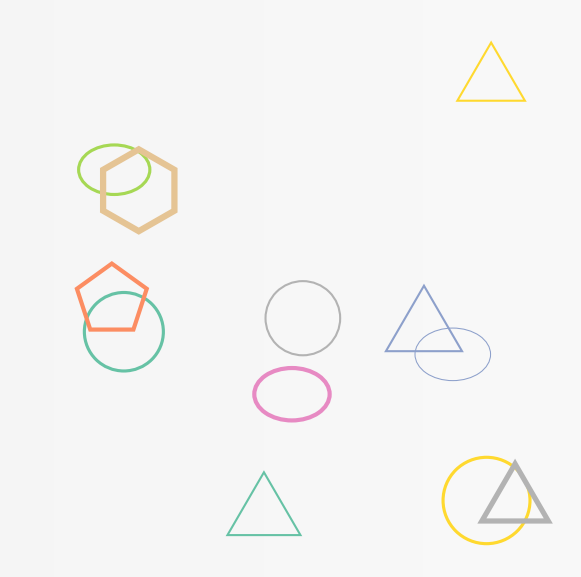[{"shape": "triangle", "thickness": 1, "radius": 0.36, "center": [0.454, 0.109]}, {"shape": "circle", "thickness": 1.5, "radius": 0.34, "center": [0.213, 0.425]}, {"shape": "pentagon", "thickness": 2, "radius": 0.32, "center": [0.192, 0.48]}, {"shape": "triangle", "thickness": 1, "radius": 0.38, "center": [0.729, 0.429]}, {"shape": "oval", "thickness": 0.5, "radius": 0.33, "center": [0.779, 0.386]}, {"shape": "oval", "thickness": 2, "radius": 0.32, "center": [0.502, 0.316]}, {"shape": "oval", "thickness": 1.5, "radius": 0.31, "center": [0.197, 0.705]}, {"shape": "circle", "thickness": 1.5, "radius": 0.37, "center": [0.837, 0.132]}, {"shape": "triangle", "thickness": 1, "radius": 0.34, "center": [0.845, 0.858]}, {"shape": "hexagon", "thickness": 3, "radius": 0.35, "center": [0.239, 0.67]}, {"shape": "triangle", "thickness": 2.5, "radius": 0.33, "center": [0.886, 0.13]}, {"shape": "circle", "thickness": 1, "radius": 0.32, "center": [0.521, 0.448]}]